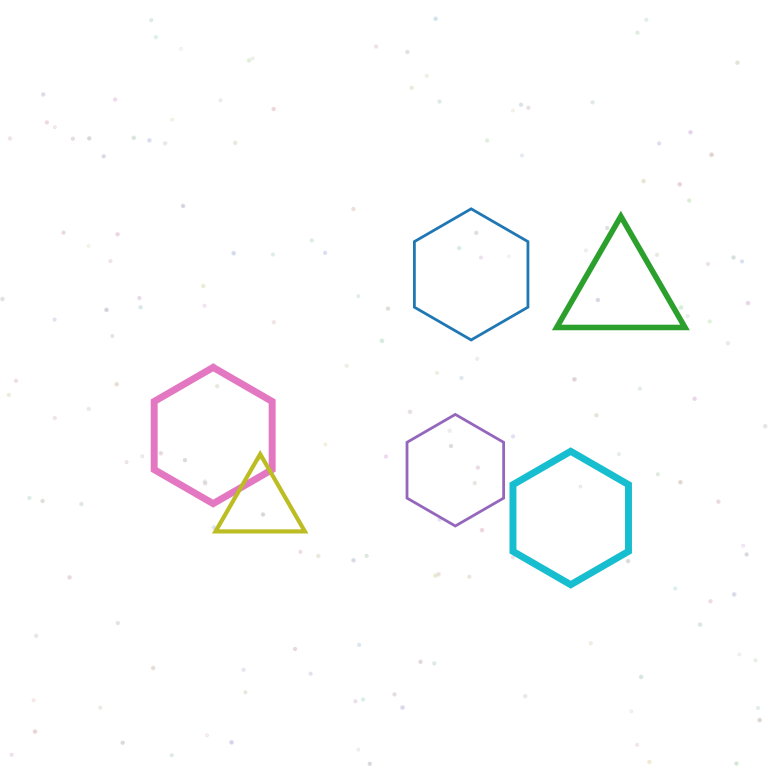[{"shape": "hexagon", "thickness": 1, "radius": 0.43, "center": [0.612, 0.644]}, {"shape": "triangle", "thickness": 2, "radius": 0.48, "center": [0.806, 0.623]}, {"shape": "hexagon", "thickness": 1, "radius": 0.36, "center": [0.591, 0.389]}, {"shape": "hexagon", "thickness": 2.5, "radius": 0.44, "center": [0.277, 0.434]}, {"shape": "triangle", "thickness": 1.5, "radius": 0.33, "center": [0.338, 0.343]}, {"shape": "hexagon", "thickness": 2.5, "radius": 0.43, "center": [0.741, 0.327]}]